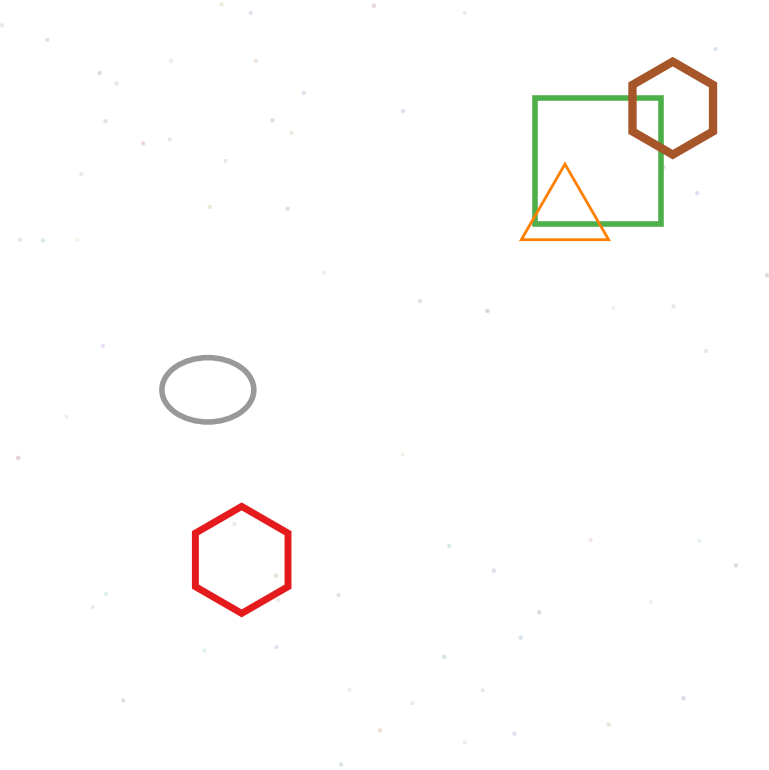[{"shape": "hexagon", "thickness": 2.5, "radius": 0.35, "center": [0.314, 0.273]}, {"shape": "square", "thickness": 2, "radius": 0.41, "center": [0.777, 0.791]}, {"shape": "triangle", "thickness": 1, "radius": 0.33, "center": [0.734, 0.721]}, {"shape": "hexagon", "thickness": 3, "radius": 0.3, "center": [0.874, 0.86]}, {"shape": "oval", "thickness": 2, "radius": 0.3, "center": [0.27, 0.494]}]